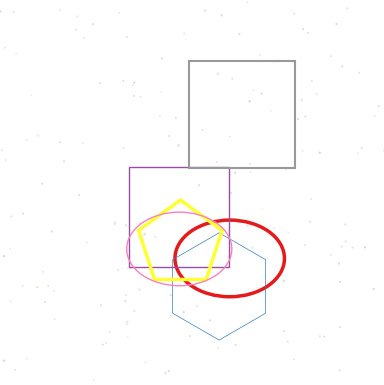[{"shape": "oval", "thickness": 2.5, "radius": 0.71, "center": [0.597, 0.329]}, {"shape": "hexagon", "thickness": 0.5, "radius": 0.7, "center": [0.569, 0.256]}, {"shape": "square", "thickness": 1, "radius": 0.65, "center": [0.466, 0.436]}, {"shape": "pentagon", "thickness": 2.5, "radius": 0.57, "center": [0.468, 0.366]}, {"shape": "oval", "thickness": 1, "radius": 0.68, "center": [0.466, 0.353]}, {"shape": "square", "thickness": 1.5, "radius": 0.69, "center": [0.629, 0.702]}]